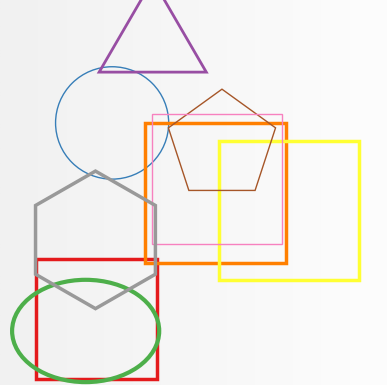[{"shape": "square", "thickness": 2.5, "radius": 0.78, "center": [0.248, 0.171]}, {"shape": "circle", "thickness": 1, "radius": 0.73, "center": [0.289, 0.681]}, {"shape": "oval", "thickness": 3, "radius": 0.95, "center": [0.221, 0.14]}, {"shape": "triangle", "thickness": 2, "radius": 0.8, "center": [0.394, 0.893]}, {"shape": "square", "thickness": 2.5, "radius": 0.91, "center": [0.555, 0.499]}, {"shape": "square", "thickness": 2.5, "radius": 0.9, "center": [0.747, 0.452]}, {"shape": "pentagon", "thickness": 1, "radius": 0.73, "center": [0.573, 0.623]}, {"shape": "square", "thickness": 1, "radius": 0.84, "center": [0.56, 0.535]}, {"shape": "hexagon", "thickness": 2.5, "radius": 0.89, "center": [0.246, 0.377]}]